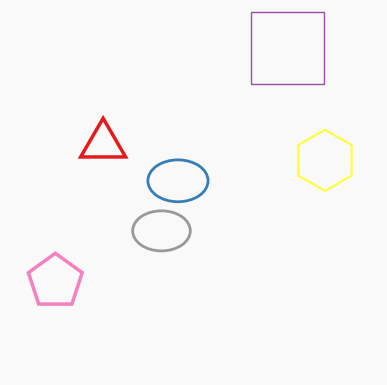[{"shape": "triangle", "thickness": 2.5, "radius": 0.33, "center": [0.266, 0.626]}, {"shape": "oval", "thickness": 2, "radius": 0.39, "center": [0.459, 0.53]}, {"shape": "square", "thickness": 1, "radius": 0.47, "center": [0.742, 0.876]}, {"shape": "hexagon", "thickness": 1.5, "radius": 0.4, "center": [0.839, 0.584]}, {"shape": "pentagon", "thickness": 2.5, "radius": 0.36, "center": [0.143, 0.269]}, {"shape": "oval", "thickness": 2, "radius": 0.37, "center": [0.417, 0.4]}]